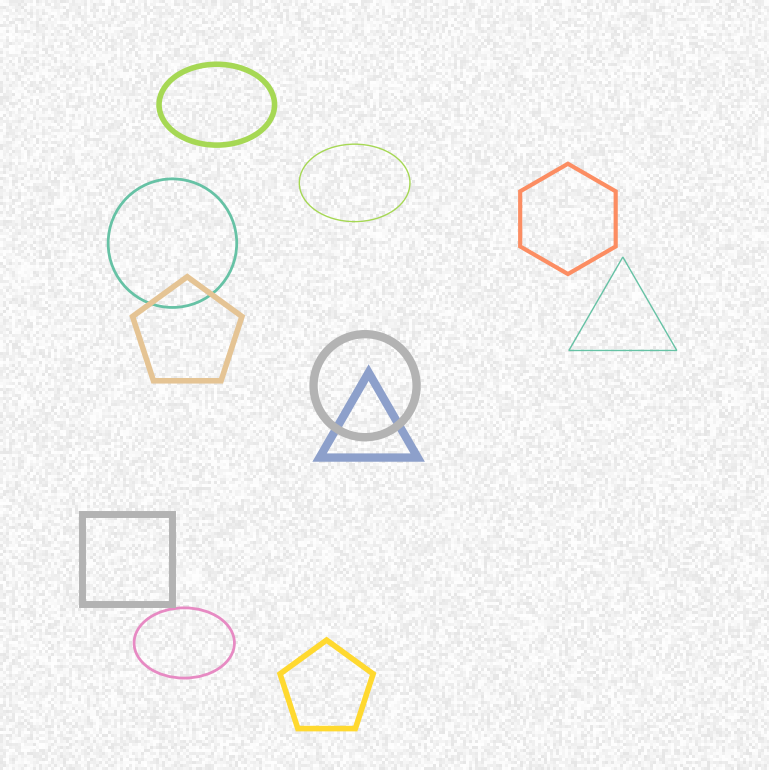[{"shape": "circle", "thickness": 1, "radius": 0.42, "center": [0.224, 0.684]}, {"shape": "triangle", "thickness": 0.5, "radius": 0.4, "center": [0.809, 0.585]}, {"shape": "hexagon", "thickness": 1.5, "radius": 0.36, "center": [0.738, 0.716]}, {"shape": "triangle", "thickness": 3, "radius": 0.37, "center": [0.479, 0.443]}, {"shape": "oval", "thickness": 1, "radius": 0.33, "center": [0.239, 0.165]}, {"shape": "oval", "thickness": 0.5, "radius": 0.36, "center": [0.461, 0.762]}, {"shape": "oval", "thickness": 2, "radius": 0.37, "center": [0.282, 0.864]}, {"shape": "pentagon", "thickness": 2, "radius": 0.32, "center": [0.424, 0.105]}, {"shape": "pentagon", "thickness": 2, "radius": 0.37, "center": [0.243, 0.566]}, {"shape": "square", "thickness": 2.5, "radius": 0.29, "center": [0.165, 0.274]}, {"shape": "circle", "thickness": 3, "radius": 0.33, "center": [0.474, 0.499]}]